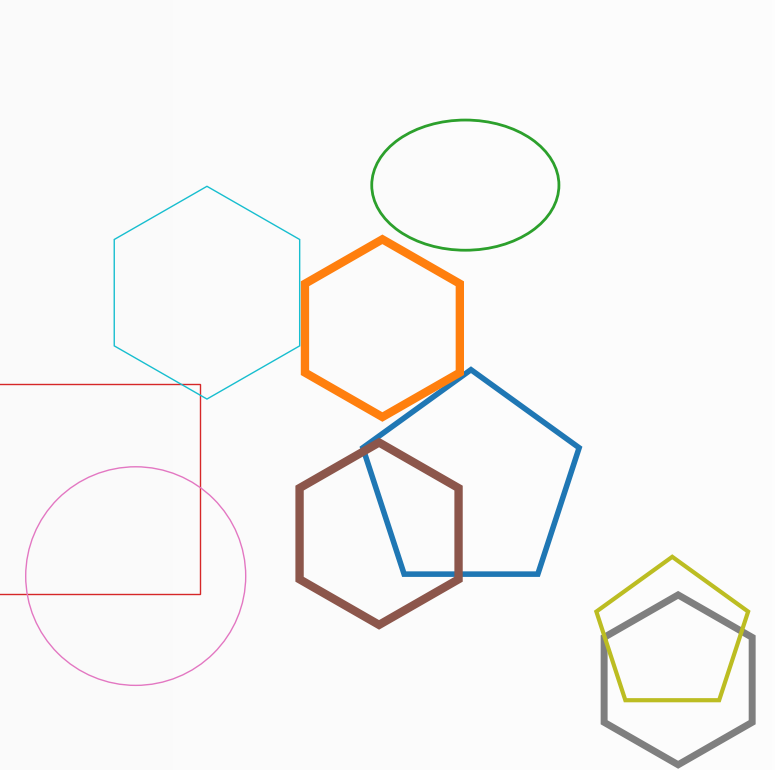[{"shape": "pentagon", "thickness": 2, "radius": 0.73, "center": [0.608, 0.373]}, {"shape": "hexagon", "thickness": 3, "radius": 0.58, "center": [0.493, 0.574]}, {"shape": "oval", "thickness": 1, "radius": 0.6, "center": [0.6, 0.76]}, {"shape": "square", "thickness": 0.5, "radius": 0.68, "center": [0.121, 0.365]}, {"shape": "hexagon", "thickness": 3, "radius": 0.59, "center": [0.489, 0.307]}, {"shape": "circle", "thickness": 0.5, "radius": 0.71, "center": [0.175, 0.252]}, {"shape": "hexagon", "thickness": 2.5, "radius": 0.55, "center": [0.875, 0.117]}, {"shape": "pentagon", "thickness": 1.5, "radius": 0.51, "center": [0.867, 0.174]}, {"shape": "hexagon", "thickness": 0.5, "radius": 0.69, "center": [0.267, 0.62]}]